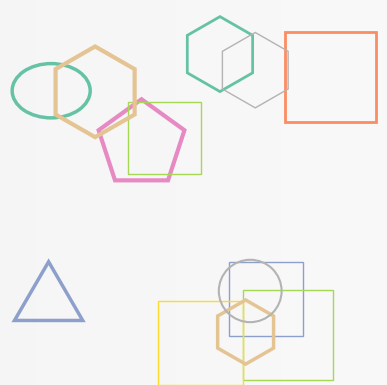[{"shape": "oval", "thickness": 2.5, "radius": 0.5, "center": [0.132, 0.764]}, {"shape": "hexagon", "thickness": 2, "radius": 0.49, "center": [0.568, 0.859]}, {"shape": "square", "thickness": 2, "radius": 0.58, "center": [0.853, 0.8]}, {"shape": "triangle", "thickness": 2.5, "radius": 0.51, "center": [0.125, 0.218]}, {"shape": "square", "thickness": 1, "radius": 0.48, "center": [0.687, 0.223]}, {"shape": "pentagon", "thickness": 3, "radius": 0.58, "center": [0.365, 0.626]}, {"shape": "square", "thickness": 1, "radius": 0.58, "center": [0.744, 0.131]}, {"shape": "square", "thickness": 1, "radius": 0.47, "center": [0.425, 0.641]}, {"shape": "square", "thickness": 1, "radius": 0.55, "center": [0.517, 0.11]}, {"shape": "hexagon", "thickness": 3, "radius": 0.59, "center": [0.245, 0.762]}, {"shape": "hexagon", "thickness": 2.5, "radius": 0.42, "center": [0.634, 0.138]}, {"shape": "circle", "thickness": 1.5, "radius": 0.41, "center": [0.646, 0.244]}, {"shape": "hexagon", "thickness": 1, "radius": 0.49, "center": [0.659, 0.818]}]